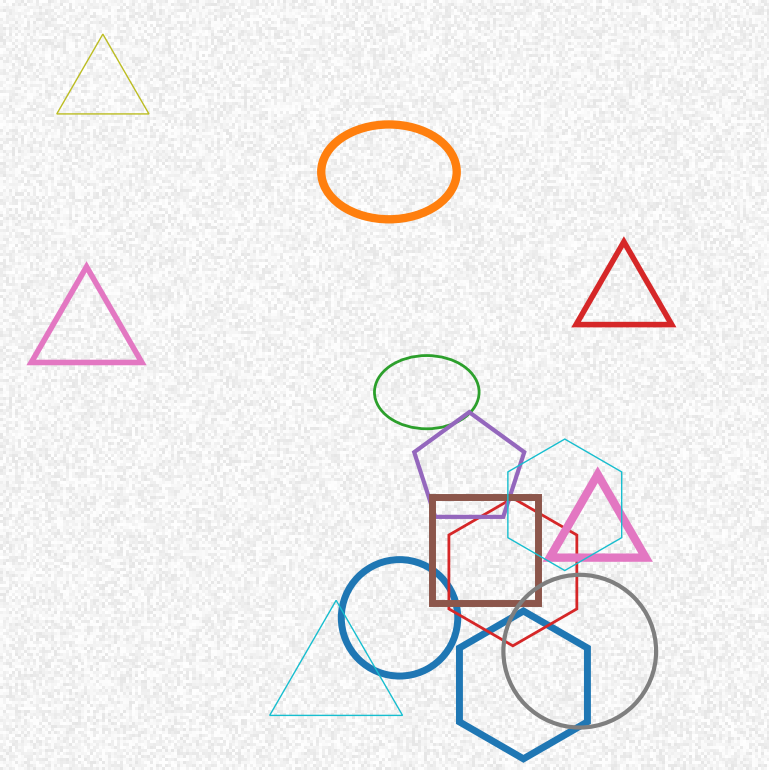[{"shape": "circle", "thickness": 2.5, "radius": 0.38, "center": [0.519, 0.198]}, {"shape": "hexagon", "thickness": 2.5, "radius": 0.48, "center": [0.68, 0.11]}, {"shape": "oval", "thickness": 3, "radius": 0.44, "center": [0.505, 0.777]}, {"shape": "oval", "thickness": 1, "radius": 0.34, "center": [0.554, 0.491]}, {"shape": "hexagon", "thickness": 1, "radius": 0.48, "center": [0.666, 0.257]}, {"shape": "triangle", "thickness": 2, "radius": 0.36, "center": [0.81, 0.614]}, {"shape": "pentagon", "thickness": 1.5, "radius": 0.38, "center": [0.609, 0.39]}, {"shape": "square", "thickness": 2.5, "radius": 0.34, "center": [0.63, 0.286]}, {"shape": "triangle", "thickness": 3, "radius": 0.36, "center": [0.776, 0.312]}, {"shape": "triangle", "thickness": 2, "radius": 0.41, "center": [0.112, 0.571]}, {"shape": "circle", "thickness": 1.5, "radius": 0.5, "center": [0.753, 0.154]}, {"shape": "triangle", "thickness": 0.5, "radius": 0.35, "center": [0.134, 0.887]}, {"shape": "hexagon", "thickness": 0.5, "radius": 0.43, "center": [0.733, 0.344]}, {"shape": "triangle", "thickness": 0.5, "radius": 0.5, "center": [0.437, 0.121]}]